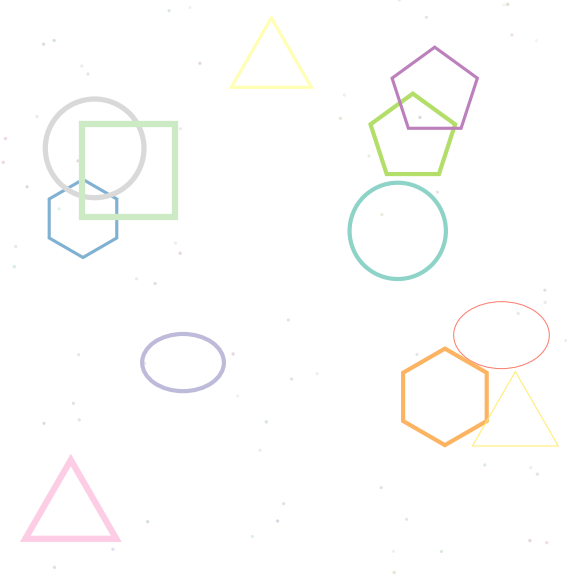[{"shape": "circle", "thickness": 2, "radius": 0.42, "center": [0.689, 0.599]}, {"shape": "triangle", "thickness": 1.5, "radius": 0.4, "center": [0.47, 0.888]}, {"shape": "oval", "thickness": 2, "radius": 0.35, "center": [0.317, 0.371]}, {"shape": "oval", "thickness": 0.5, "radius": 0.41, "center": [0.868, 0.419]}, {"shape": "hexagon", "thickness": 1.5, "radius": 0.34, "center": [0.144, 0.621]}, {"shape": "hexagon", "thickness": 2, "radius": 0.42, "center": [0.77, 0.312]}, {"shape": "pentagon", "thickness": 2, "radius": 0.39, "center": [0.715, 0.76]}, {"shape": "triangle", "thickness": 3, "radius": 0.46, "center": [0.123, 0.112]}, {"shape": "circle", "thickness": 2.5, "radius": 0.43, "center": [0.164, 0.742]}, {"shape": "pentagon", "thickness": 1.5, "radius": 0.39, "center": [0.753, 0.84]}, {"shape": "square", "thickness": 3, "radius": 0.4, "center": [0.223, 0.704]}, {"shape": "triangle", "thickness": 0.5, "radius": 0.43, "center": [0.892, 0.27]}]